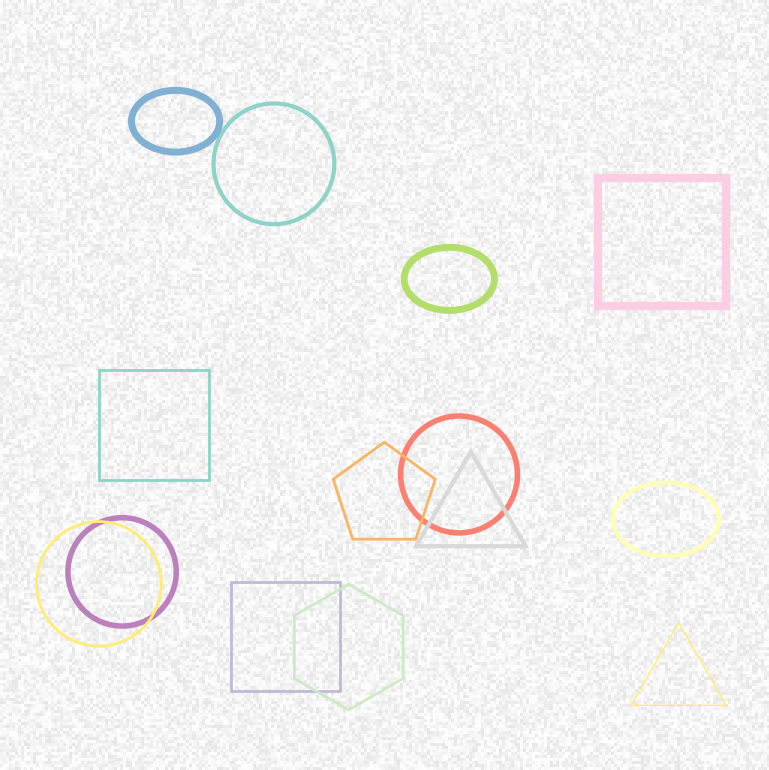[{"shape": "circle", "thickness": 1.5, "radius": 0.39, "center": [0.356, 0.787]}, {"shape": "square", "thickness": 1, "radius": 0.36, "center": [0.201, 0.448]}, {"shape": "oval", "thickness": 1.5, "radius": 0.34, "center": [0.865, 0.325]}, {"shape": "square", "thickness": 1, "radius": 0.35, "center": [0.371, 0.173]}, {"shape": "circle", "thickness": 2, "radius": 0.38, "center": [0.596, 0.384]}, {"shape": "oval", "thickness": 2.5, "radius": 0.29, "center": [0.228, 0.843]}, {"shape": "pentagon", "thickness": 1, "radius": 0.35, "center": [0.499, 0.356]}, {"shape": "oval", "thickness": 2.5, "radius": 0.29, "center": [0.584, 0.638]}, {"shape": "square", "thickness": 3, "radius": 0.42, "center": [0.86, 0.685]}, {"shape": "triangle", "thickness": 1.5, "radius": 0.41, "center": [0.611, 0.332]}, {"shape": "circle", "thickness": 2, "radius": 0.35, "center": [0.159, 0.257]}, {"shape": "hexagon", "thickness": 1, "radius": 0.41, "center": [0.453, 0.16]}, {"shape": "circle", "thickness": 1, "radius": 0.4, "center": [0.128, 0.242]}, {"shape": "triangle", "thickness": 0.5, "radius": 0.36, "center": [0.881, 0.12]}]